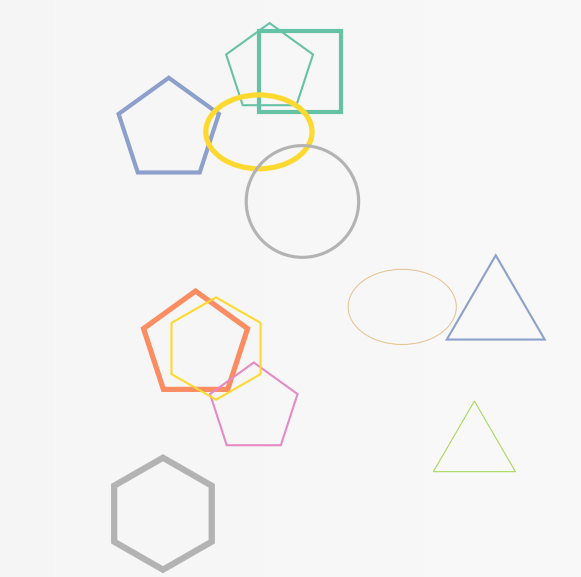[{"shape": "square", "thickness": 2, "radius": 0.35, "center": [0.517, 0.875]}, {"shape": "pentagon", "thickness": 1, "radius": 0.39, "center": [0.464, 0.881]}, {"shape": "pentagon", "thickness": 2.5, "radius": 0.47, "center": [0.336, 0.401]}, {"shape": "pentagon", "thickness": 2, "radius": 0.45, "center": [0.29, 0.774]}, {"shape": "triangle", "thickness": 1, "radius": 0.49, "center": [0.853, 0.46]}, {"shape": "pentagon", "thickness": 1, "radius": 0.4, "center": [0.437, 0.292]}, {"shape": "triangle", "thickness": 0.5, "radius": 0.41, "center": [0.816, 0.223]}, {"shape": "oval", "thickness": 2.5, "radius": 0.46, "center": [0.445, 0.771]}, {"shape": "hexagon", "thickness": 1, "radius": 0.44, "center": [0.372, 0.396]}, {"shape": "oval", "thickness": 0.5, "radius": 0.47, "center": [0.692, 0.468]}, {"shape": "hexagon", "thickness": 3, "radius": 0.48, "center": [0.28, 0.11]}, {"shape": "circle", "thickness": 1.5, "radius": 0.48, "center": [0.52, 0.65]}]